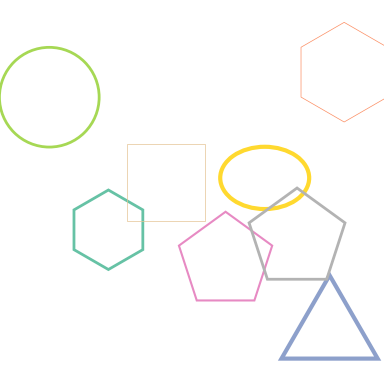[{"shape": "hexagon", "thickness": 2, "radius": 0.52, "center": [0.282, 0.403]}, {"shape": "hexagon", "thickness": 0.5, "radius": 0.65, "center": [0.894, 0.813]}, {"shape": "triangle", "thickness": 3, "radius": 0.72, "center": [0.856, 0.141]}, {"shape": "pentagon", "thickness": 1.5, "radius": 0.64, "center": [0.586, 0.323]}, {"shape": "circle", "thickness": 2, "radius": 0.65, "center": [0.128, 0.748]}, {"shape": "oval", "thickness": 3, "radius": 0.58, "center": [0.688, 0.538]}, {"shape": "square", "thickness": 0.5, "radius": 0.5, "center": [0.432, 0.526]}, {"shape": "pentagon", "thickness": 2, "radius": 0.66, "center": [0.772, 0.381]}]